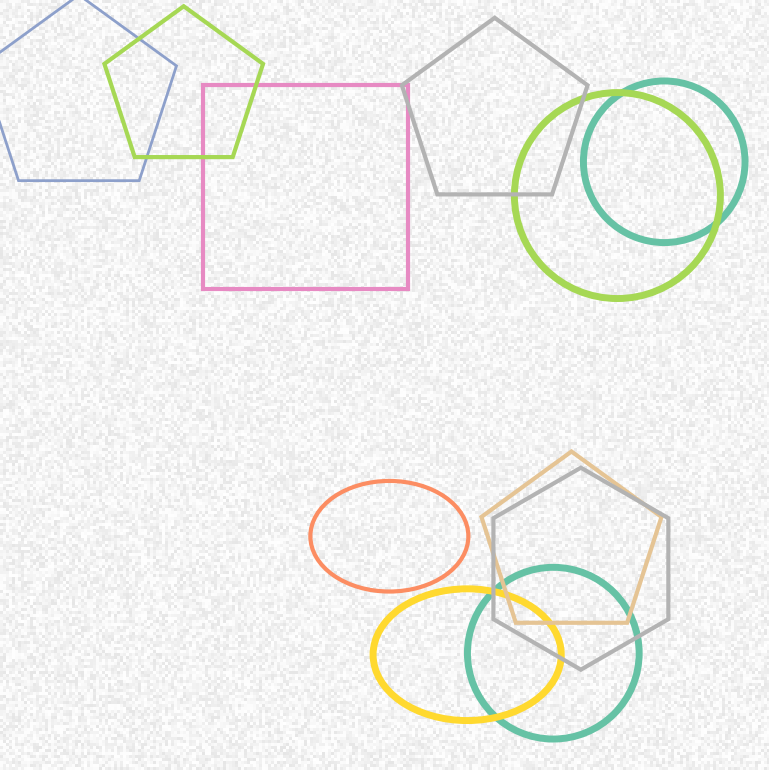[{"shape": "circle", "thickness": 2.5, "radius": 0.56, "center": [0.719, 0.152]}, {"shape": "circle", "thickness": 2.5, "radius": 0.52, "center": [0.863, 0.79]}, {"shape": "oval", "thickness": 1.5, "radius": 0.51, "center": [0.506, 0.304]}, {"shape": "pentagon", "thickness": 1, "radius": 0.67, "center": [0.102, 0.873]}, {"shape": "square", "thickness": 1.5, "radius": 0.66, "center": [0.397, 0.757]}, {"shape": "pentagon", "thickness": 1.5, "radius": 0.54, "center": [0.239, 0.884]}, {"shape": "circle", "thickness": 2.5, "radius": 0.67, "center": [0.802, 0.746]}, {"shape": "oval", "thickness": 2.5, "radius": 0.61, "center": [0.607, 0.15]}, {"shape": "pentagon", "thickness": 1.5, "radius": 0.61, "center": [0.742, 0.291]}, {"shape": "pentagon", "thickness": 1.5, "radius": 0.63, "center": [0.643, 0.85]}, {"shape": "hexagon", "thickness": 1.5, "radius": 0.66, "center": [0.754, 0.261]}]